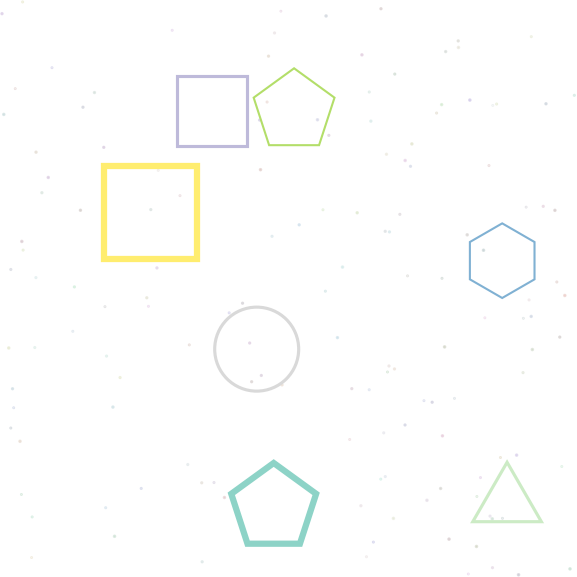[{"shape": "pentagon", "thickness": 3, "radius": 0.39, "center": [0.474, 0.12]}, {"shape": "square", "thickness": 1.5, "radius": 0.3, "center": [0.367, 0.807]}, {"shape": "hexagon", "thickness": 1, "radius": 0.32, "center": [0.87, 0.548]}, {"shape": "pentagon", "thickness": 1, "radius": 0.37, "center": [0.509, 0.807]}, {"shape": "circle", "thickness": 1.5, "radius": 0.36, "center": [0.444, 0.395]}, {"shape": "triangle", "thickness": 1.5, "radius": 0.34, "center": [0.878, 0.13]}, {"shape": "square", "thickness": 3, "radius": 0.4, "center": [0.261, 0.631]}]